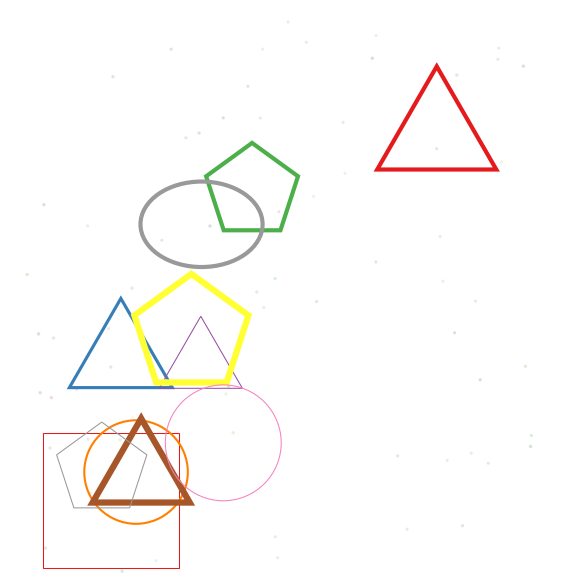[{"shape": "square", "thickness": 0.5, "radius": 0.59, "center": [0.192, 0.133]}, {"shape": "triangle", "thickness": 2, "radius": 0.6, "center": [0.756, 0.765]}, {"shape": "triangle", "thickness": 1.5, "radius": 0.51, "center": [0.209, 0.379]}, {"shape": "pentagon", "thickness": 2, "radius": 0.42, "center": [0.436, 0.668]}, {"shape": "triangle", "thickness": 0.5, "radius": 0.42, "center": [0.348, 0.368]}, {"shape": "circle", "thickness": 1, "radius": 0.45, "center": [0.236, 0.182]}, {"shape": "pentagon", "thickness": 3, "radius": 0.52, "center": [0.331, 0.421]}, {"shape": "triangle", "thickness": 3, "radius": 0.49, "center": [0.244, 0.177]}, {"shape": "circle", "thickness": 0.5, "radius": 0.5, "center": [0.387, 0.232]}, {"shape": "oval", "thickness": 2, "radius": 0.53, "center": [0.349, 0.611]}, {"shape": "pentagon", "thickness": 0.5, "radius": 0.41, "center": [0.176, 0.186]}]